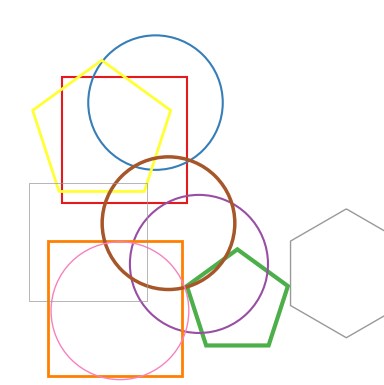[{"shape": "square", "thickness": 1.5, "radius": 0.82, "center": [0.323, 0.636]}, {"shape": "circle", "thickness": 1.5, "radius": 0.87, "center": [0.404, 0.733]}, {"shape": "pentagon", "thickness": 3, "radius": 0.69, "center": [0.617, 0.214]}, {"shape": "circle", "thickness": 1.5, "radius": 0.9, "center": [0.517, 0.314]}, {"shape": "square", "thickness": 2, "radius": 0.88, "center": [0.299, 0.199]}, {"shape": "pentagon", "thickness": 2, "radius": 0.94, "center": [0.264, 0.655]}, {"shape": "circle", "thickness": 2.5, "radius": 0.86, "center": [0.438, 0.42]}, {"shape": "circle", "thickness": 1, "radius": 0.89, "center": [0.312, 0.193]}, {"shape": "hexagon", "thickness": 1, "radius": 0.84, "center": [0.9, 0.29]}, {"shape": "square", "thickness": 0.5, "radius": 0.77, "center": [0.23, 0.372]}]